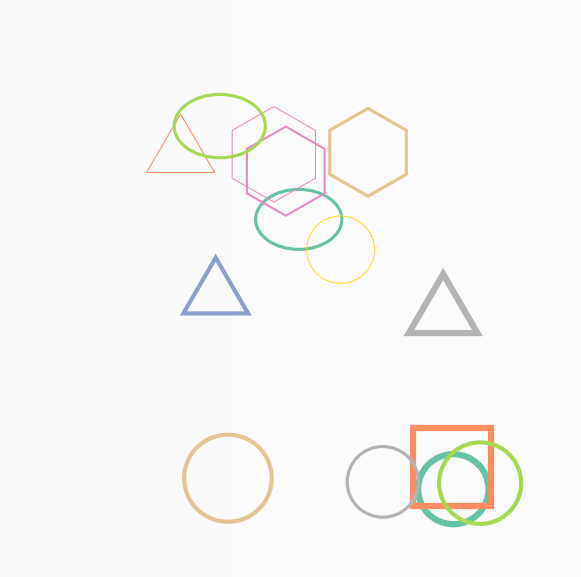[{"shape": "oval", "thickness": 1.5, "radius": 0.37, "center": [0.514, 0.619]}, {"shape": "circle", "thickness": 3, "radius": 0.3, "center": [0.78, 0.152]}, {"shape": "square", "thickness": 3, "radius": 0.34, "center": [0.777, 0.191]}, {"shape": "triangle", "thickness": 0.5, "radius": 0.34, "center": [0.311, 0.734]}, {"shape": "triangle", "thickness": 2, "radius": 0.32, "center": [0.371, 0.489]}, {"shape": "hexagon", "thickness": 0.5, "radius": 0.41, "center": [0.471, 0.732]}, {"shape": "hexagon", "thickness": 1, "radius": 0.39, "center": [0.492, 0.703]}, {"shape": "oval", "thickness": 1.5, "radius": 0.39, "center": [0.378, 0.781]}, {"shape": "circle", "thickness": 2, "radius": 0.35, "center": [0.826, 0.163]}, {"shape": "circle", "thickness": 0.5, "radius": 0.29, "center": [0.586, 0.567]}, {"shape": "hexagon", "thickness": 1.5, "radius": 0.38, "center": [0.633, 0.735]}, {"shape": "circle", "thickness": 2, "radius": 0.38, "center": [0.392, 0.171]}, {"shape": "triangle", "thickness": 3, "radius": 0.34, "center": [0.762, 0.456]}, {"shape": "circle", "thickness": 1.5, "radius": 0.31, "center": [0.659, 0.165]}]